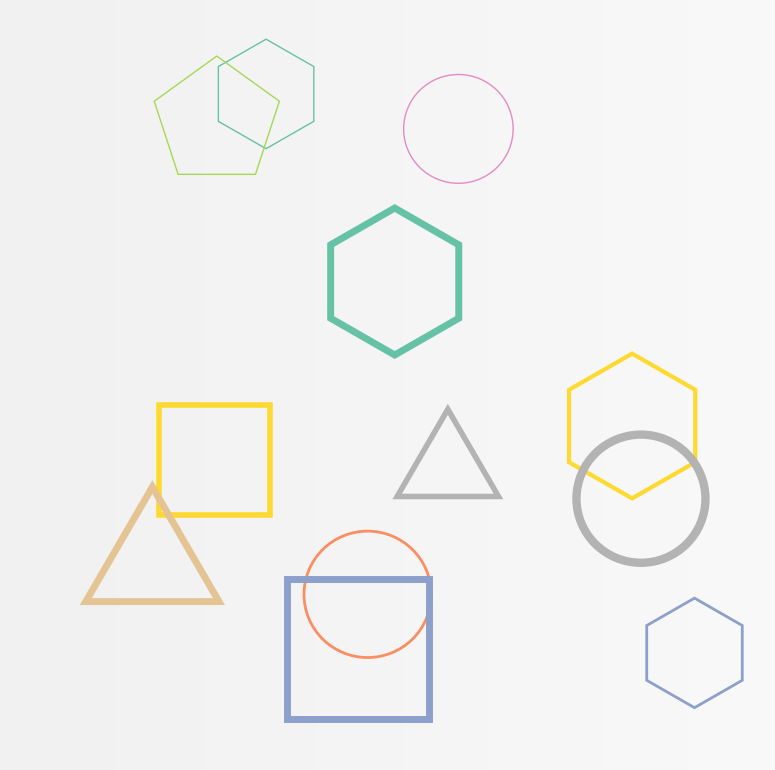[{"shape": "hexagon", "thickness": 2.5, "radius": 0.48, "center": [0.509, 0.634]}, {"shape": "hexagon", "thickness": 0.5, "radius": 0.36, "center": [0.343, 0.878]}, {"shape": "circle", "thickness": 1, "radius": 0.41, "center": [0.474, 0.228]}, {"shape": "hexagon", "thickness": 1, "radius": 0.36, "center": [0.896, 0.152]}, {"shape": "square", "thickness": 2.5, "radius": 0.46, "center": [0.462, 0.157]}, {"shape": "circle", "thickness": 0.5, "radius": 0.35, "center": [0.591, 0.833]}, {"shape": "pentagon", "thickness": 0.5, "radius": 0.42, "center": [0.28, 0.842]}, {"shape": "hexagon", "thickness": 1.5, "radius": 0.47, "center": [0.816, 0.447]}, {"shape": "square", "thickness": 2, "radius": 0.36, "center": [0.277, 0.403]}, {"shape": "triangle", "thickness": 2.5, "radius": 0.5, "center": [0.197, 0.268]}, {"shape": "circle", "thickness": 3, "radius": 0.42, "center": [0.827, 0.352]}, {"shape": "triangle", "thickness": 2, "radius": 0.38, "center": [0.578, 0.393]}]